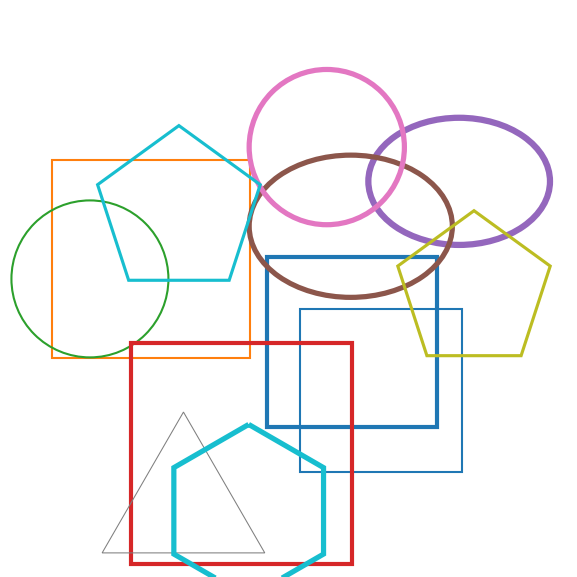[{"shape": "square", "thickness": 2, "radius": 0.74, "center": [0.609, 0.407]}, {"shape": "square", "thickness": 1, "radius": 0.7, "center": [0.66, 0.323]}, {"shape": "square", "thickness": 1, "radius": 0.86, "center": [0.262, 0.551]}, {"shape": "circle", "thickness": 1, "radius": 0.68, "center": [0.156, 0.516]}, {"shape": "square", "thickness": 2, "radius": 0.96, "center": [0.419, 0.214]}, {"shape": "oval", "thickness": 3, "radius": 0.79, "center": [0.795, 0.685]}, {"shape": "oval", "thickness": 2.5, "radius": 0.88, "center": [0.607, 0.607]}, {"shape": "circle", "thickness": 2.5, "radius": 0.67, "center": [0.566, 0.744]}, {"shape": "triangle", "thickness": 0.5, "radius": 0.81, "center": [0.318, 0.123]}, {"shape": "pentagon", "thickness": 1.5, "radius": 0.69, "center": [0.821, 0.496]}, {"shape": "hexagon", "thickness": 2.5, "radius": 0.75, "center": [0.431, 0.115]}, {"shape": "pentagon", "thickness": 1.5, "radius": 0.74, "center": [0.31, 0.634]}]